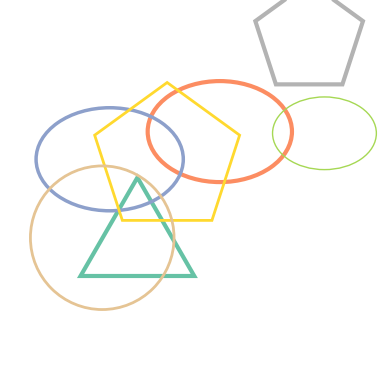[{"shape": "triangle", "thickness": 3, "radius": 0.85, "center": [0.357, 0.368]}, {"shape": "oval", "thickness": 3, "radius": 0.94, "center": [0.571, 0.658]}, {"shape": "oval", "thickness": 2.5, "radius": 0.96, "center": [0.285, 0.586]}, {"shape": "oval", "thickness": 1, "radius": 0.67, "center": [0.843, 0.654]}, {"shape": "pentagon", "thickness": 2, "radius": 0.99, "center": [0.434, 0.588]}, {"shape": "circle", "thickness": 2, "radius": 0.93, "center": [0.266, 0.383]}, {"shape": "pentagon", "thickness": 3, "radius": 0.73, "center": [0.803, 0.9]}]